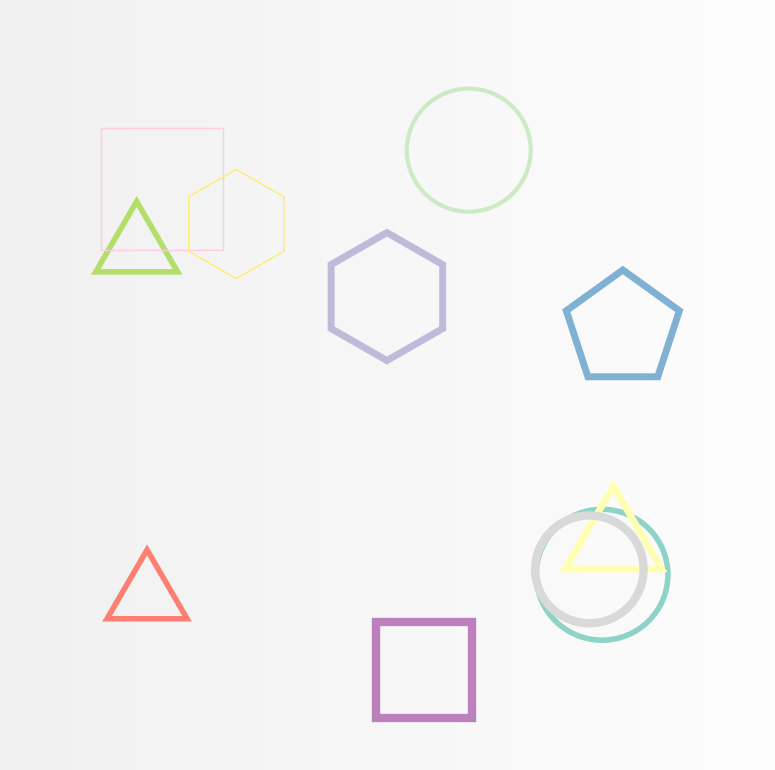[{"shape": "circle", "thickness": 2, "radius": 0.42, "center": [0.777, 0.254]}, {"shape": "triangle", "thickness": 2.5, "radius": 0.36, "center": [0.791, 0.297]}, {"shape": "hexagon", "thickness": 2.5, "radius": 0.42, "center": [0.499, 0.615]}, {"shape": "triangle", "thickness": 2, "radius": 0.3, "center": [0.19, 0.226]}, {"shape": "pentagon", "thickness": 2.5, "radius": 0.38, "center": [0.804, 0.573]}, {"shape": "triangle", "thickness": 2, "radius": 0.3, "center": [0.176, 0.677]}, {"shape": "square", "thickness": 0.5, "radius": 0.39, "center": [0.209, 0.754]}, {"shape": "circle", "thickness": 3, "radius": 0.35, "center": [0.761, 0.261]}, {"shape": "square", "thickness": 3, "radius": 0.31, "center": [0.547, 0.13]}, {"shape": "circle", "thickness": 1.5, "radius": 0.4, "center": [0.605, 0.805]}, {"shape": "hexagon", "thickness": 0.5, "radius": 0.35, "center": [0.305, 0.709]}]